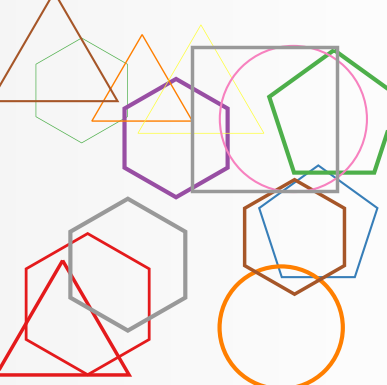[{"shape": "hexagon", "thickness": 2, "radius": 0.92, "center": [0.226, 0.21]}, {"shape": "triangle", "thickness": 2.5, "radius": 0.99, "center": [0.162, 0.125]}, {"shape": "pentagon", "thickness": 1.5, "radius": 0.8, "center": [0.821, 0.41]}, {"shape": "pentagon", "thickness": 3, "radius": 0.88, "center": [0.862, 0.694]}, {"shape": "hexagon", "thickness": 0.5, "radius": 0.68, "center": [0.211, 0.765]}, {"shape": "hexagon", "thickness": 3, "radius": 0.77, "center": [0.454, 0.641]}, {"shape": "triangle", "thickness": 1, "radius": 0.75, "center": [0.367, 0.76]}, {"shape": "circle", "thickness": 3, "radius": 0.8, "center": [0.726, 0.149]}, {"shape": "triangle", "thickness": 0.5, "radius": 0.94, "center": [0.519, 0.748]}, {"shape": "hexagon", "thickness": 2.5, "radius": 0.74, "center": [0.76, 0.385]}, {"shape": "triangle", "thickness": 1.5, "radius": 0.94, "center": [0.14, 0.832]}, {"shape": "circle", "thickness": 1.5, "radius": 0.95, "center": [0.757, 0.691]}, {"shape": "square", "thickness": 2.5, "radius": 0.94, "center": [0.682, 0.69]}, {"shape": "hexagon", "thickness": 3, "radius": 0.86, "center": [0.33, 0.313]}]